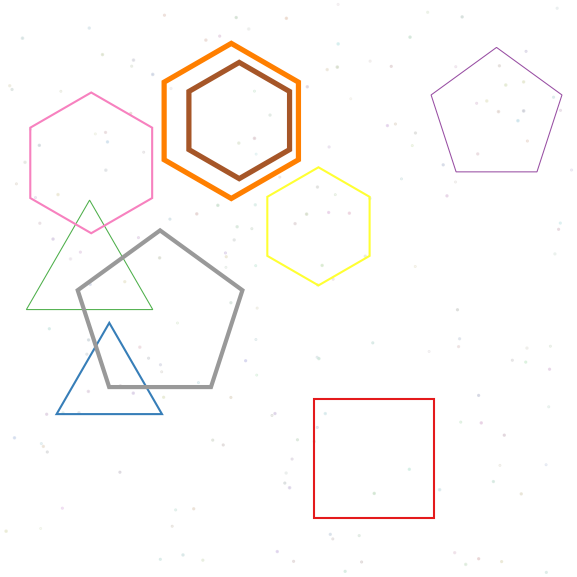[{"shape": "square", "thickness": 1, "radius": 0.52, "center": [0.647, 0.205]}, {"shape": "triangle", "thickness": 1, "radius": 0.53, "center": [0.189, 0.335]}, {"shape": "triangle", "thickness": 0.5, "radius": 0.63, "center": [0.155, 0.526]}, {"shape": "pentagon", "thickness": 0.5, "radius": 0.6, "center": [0.86, 0.798]}, {"shape": "hexagon", "thickness": 2.5, "radius": 0.67, "center": [0.401, 0.79]}, {"shape": "hexagon", "thickness": 1, "radius": 0.51, "center": [0.551, 0.607]}, {"shape": "hexagon", "thickness": 2.5, "radius": 0.5, "center": [0.414, 0.79]}, {"shape": "hexagon", "thickness": 1, "radius": 0.61, "center": [0.158, 0.717]}, {"shape": "pentagon", "thickness": 2, "radius": 0.75, "center": [0.277, 0.45]}]